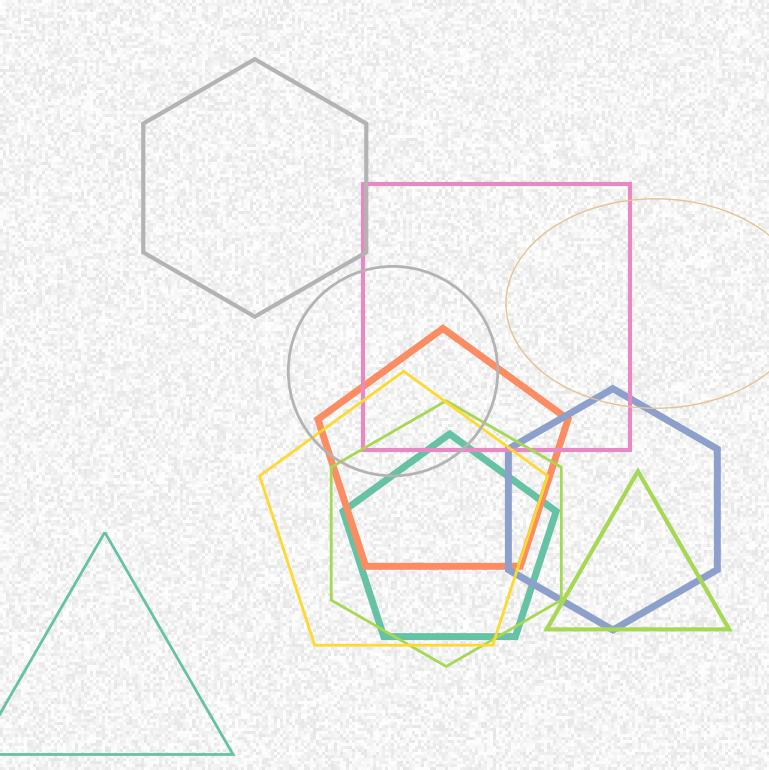[{"shape": "pentagon", "thickness": 2.5, "radius": 0.73, "center": [0.584, 0.291]}, {"shape": "triangle", "thickness": 1, "radius": 0.96, "center": [0.136, 0.116]}, {"shape": "pentagon", "thickness": 2.5, "radius": 0.85, "center": [0.575, 0.403]}, {"shape": "hexagon", "thickness": 2.5, "radius": 0.78, "center": [0.796, 0.339]}, {"shape": "square", "thickness": 1.5, "radius": 0.86, "center": [0.645, 0.588]}, {"shape": "hexagon", "thickness": 1, "radius": 0.86, "center": [0.58, 0.307]}, {"shape": "triangle", "thickness": 1.5, "radius": 0.68, "center": [0.828, 0.251]}, {"shape": "pentagon", "thickness": 1, "radius": 0.98, "center": [0.524, 0.321]}, {"shape": "oval", "thickness": 0.5, "radius": 0.97, "center": [0.851, 0.606]}, {"shape": "hexagon", "thickness": 1.5, "radius": 0.84, "center": [0.331, 0.756]}, {"shape": "circle", "thickness": 1, "radius": 0.68, "center": [0.51, 0.518]}]